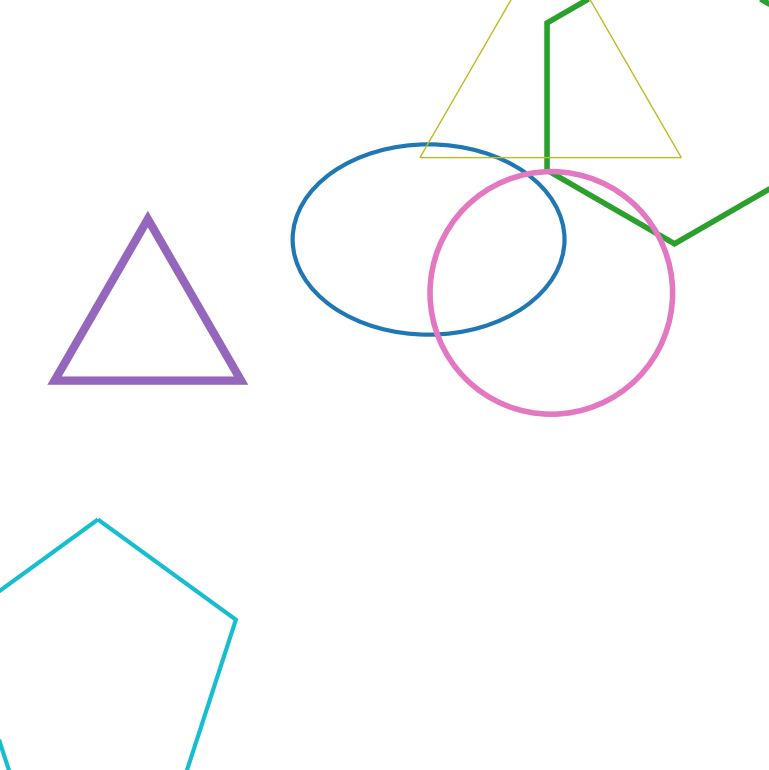[{"shape": "oval", "thickness": 1.5, "radius": 0.88, "center": [0.557, 0.689]}, {"shape": "hexagon", "thickness": 2, "radius": 0.96, "center": [0.876, 0.875]}, {"shape": "triangle", "thickness": 3, "radius": 0.7, "center": [0.192, 0.576]}, {"shape": "circle", "thickness": 2, "radius": 0.79, "center": [0.716, 0.62]}, {"shape": "triangle", "thickness": 0.5, "radius": 0.98, "center": [0.715, 0.893]}, {"shape": "pentagon", "thickness": 1.5, "radius": 0.94, "center": [0.127, 0.137]}]